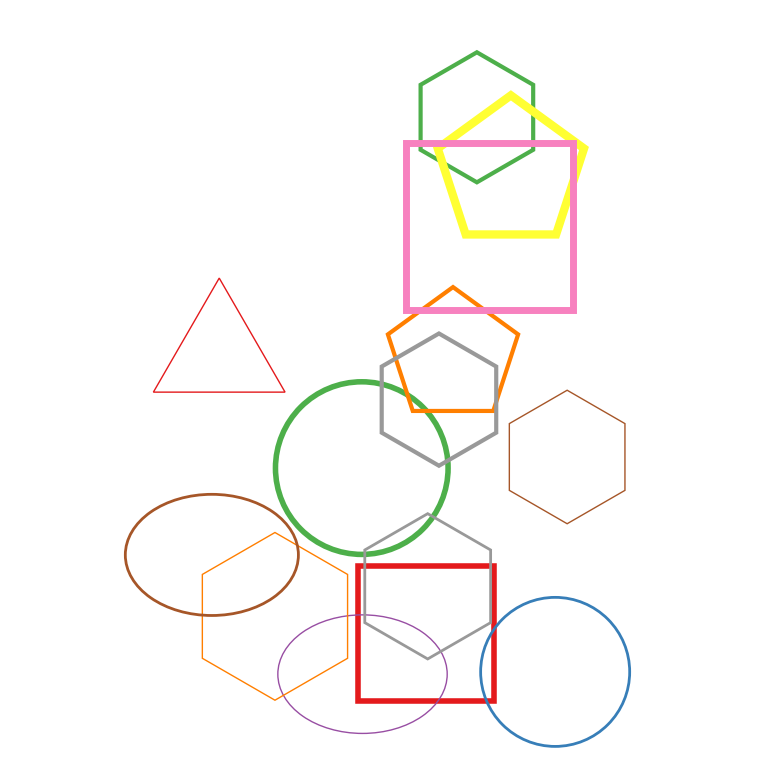[{"shape": "square", "thickness": 2, "radius": 0.44, "center": [0.553, 0.177]}, {"shape": "triangle", "thickness": 0.5, "radius": 0.49, "center": [0.285, 0.54]}, {"shape": "circle", "thickness": 1, "radius": 0.48, "center": [0.721, 0.127]}, {"shape": "hexagon", "thickness": 1.5, "radius": 0.42, "center": [0.619, 0.848]}, {"shape": "circle", "thickness": 2, "radius": 0.56, "center": [0.47, 0.392]}, {"shape": "oval", "thickness": 0.5, "radius": 0.55, "center": [0.471, 0.124]}, {"shape": "hexagon", "thickness": 0.5, "radius": 0.54, "center": [0.357, 0.2]}, {"shape": "pentagon", "thickness": 1.5, "radius": 0.44, "center": [0.588, 0.538]}, {"shape": "pentagon", "thickness": 3, "radius": 0.5, "center": [0.663, 0.776]}, {"shape": "hexagon", "thickness": 0.5, "radius": 0.43, "center": [0.737, 0.407]}, {"shape": "oval", "thickness": 1, "radius": 0.56, "center": [0.275, 0.279]}, {"shape": "square", "thickness": 2.5, "radius": 0.54, "center": [0.636, 0.705]}, {"shape": "hexagon", "thickness": 1.5, "radius": 0.43, "center": [0.57, 0.481]}, {"shape": "hexagon", "thickness": 1, "radius": 0.47, "center": [0.555, 0.239]}]